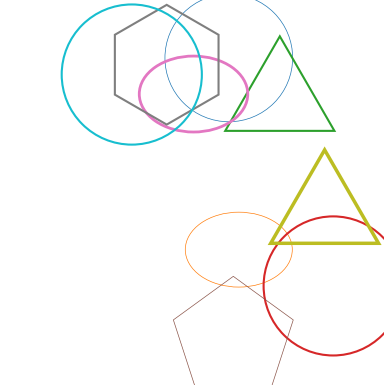[{"shape": "circle", "thickness": 0.5, "radius": 0.83, "center": [0.594, 0.85]}, {"shape": "oval", "thickness": 0.5, "radius": 0.69, "center": [0.62, 0.352]}, {"shape": "triangle", "thickness": 1.5, "radius": 0.82, "center": [0.727, 0.742]}, {"shape": "circle", "thickness": 1.5, "radius": 0.9, "center": [0.865, 0.257]}, {"shape": "pentagon", "thickness": 0.5, "radius": 0.82, "center": [0.606, 0.118]}, {"shape": "oval", "thickness": 2, "radius": 0.7, "center": [0.503, 0.756]}, {"shape": "hexagon", "thickness": 1.5, "radius": 0.78, "center": [0.433, 0.832]}, {"shape": "triangle", "thickness": 2.5, "radius": 0.81, "center": [0.843, 0.449]}, {"shape": "circle", "thickness": 1.5, "radius": 0.91, "center": [0.342, 0.806]}]